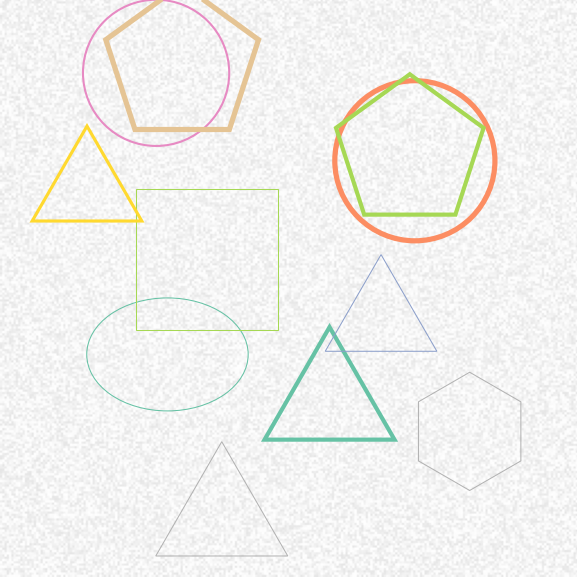[{"shape": "oval", "thickness": 0.5, "radius": 0.7, "center": [0.29, 0.385]}, {"shape": "triangle", "thickness": 2, "radius": 0.65, "center": [0.571, 0.303]}, {"shape": "circle", "thickness": 2.5, "radius": 0.69, "center": [0.718, 0.721]}, {"shape": "triangle", "thickness": 0.5, "radius": 0.56, "center": [0.66, 0.447]}, {"shape": "circle", "thickness": 1, "radius": 0.63, "center": [0.27, 0.873]}, {"shape": "pentagon", "thickness": 2, "radius": 0.67, "center": [0.71, 0.736]}, {"shape": "square", "thickness": 0.5, "radius": 0.61, "center": [0.358, 0.55]}, {"shape": "triangle", "thickness": 1.5, "radius": 0.55, "center": [0.151, 0.671]}, {"shape": "pentagon", "thickness": 2.5, "radius": 0.7, "center": [0.315, 0.887]}, {"shape": "hexagon", "thickness": 0.5, "radius": 0.51, "center": [0.813, 0.252]}, {"shape": "triangle", "thickness": 0.5, "radius": 0.66, "center": [0.384, 0.102]}]